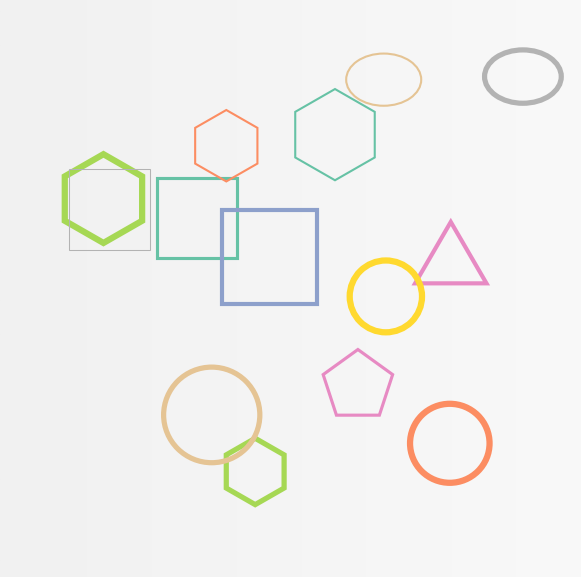[{"shape": "hexagon", "thickness": 1, "radius": 0.39, "center": [0.576, 0.766]}, {"shape": "square", "thickness": 1.5, "radius": 0.35, "center": [0.339, 0.622]}, {"shape": "hexagon", "thickness": 1, "radius": 0.31, "center": [0.389, 0.747]}, {"shape": "circle", "thickness": 3, "radius": 0.34, "center": [0.774, 0.232]}, {"shape": "square", "thickness": 2, "radius": 0.41, "center": [0.464, 0.554]}, {"shape": "pentagon", "thickness": 1.5, "radius": 0.31, "center": [0.616, 0.331]}, {"shape": "triangle", "thickness": 2, "radius": 0.35, "center": [0.776, 0.544]}, {"shape": "hexagon", "thickness": 2.5, "radius": 0.29, "center": [0.439, 0.183]}, {"shape": "hexagon", "thickness": 3, "radius": 0.38, "center": [0.178, 0.655]}, {"shape": "circle", "thickness": 3, "radius": 0.31, "center": [0.664, 0.486]}, {"shape": "circle", "thickness": 2.5, "radius": 0.41, "center": [0.364, 0.281]}, {"shape": "oval", "thickness": 1, "radius": 0.32, "center": [0.66, 0.861]}, {"shape": "oval", "thickness": 2.5, "radius": 0.33, "center": [0.9, 0.867]}, {"shape": "square", "thickness": 0.5, "radius": 0.35, "center": [0.189, 0.636]}]